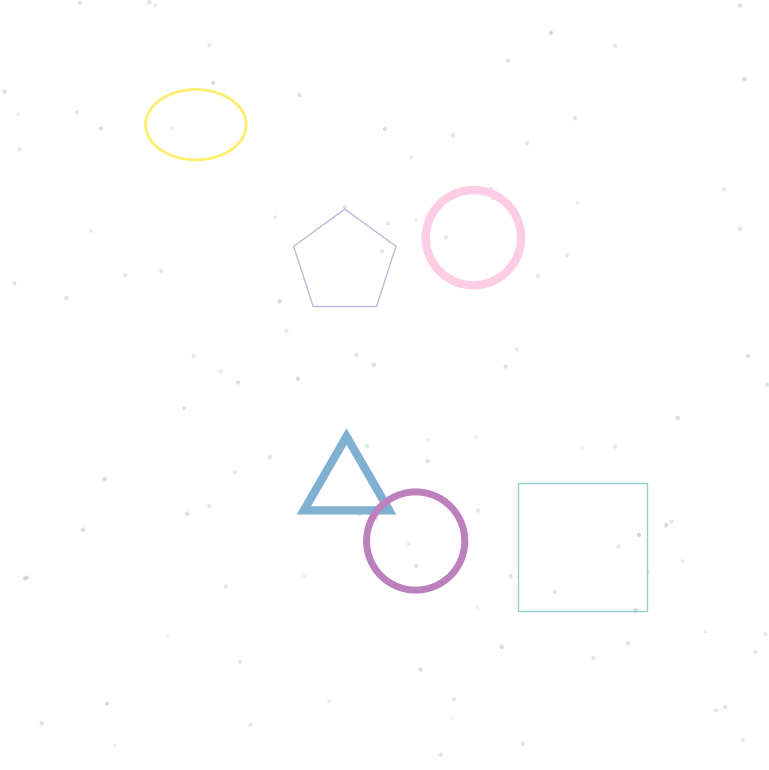[{"shape": "square", "thickness": 0.5, "radius": 0.42, "center": [0.757, 0.289]}, {"shape": "pentagon", "thickness": 0.5, "radius": 0.35, "center": [0.448, 0.658]}, {"shape": "triangle", "thickness": 3, "radius": 0.32, "center": [0.45, 0.369]}, {"shape": "circle", "thickness": 3, "radius": 0.31, "center": [0.615, 0.691]}, {"shape": "circle", "thickness": 2.5, "radius": 0.32, "center": [0.54, 0.297]}, {"shape": "oval", "thickness": 1, "radius": 0.33, "center": [0.254, 0.838]}]